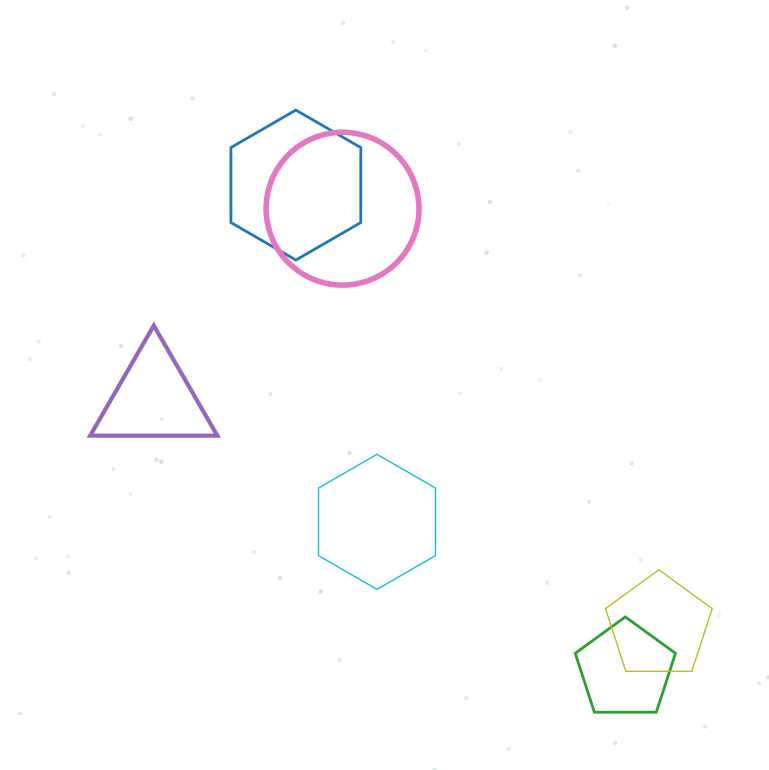[{"shape": "hexagon", "thickness": 1, "radius": 0.49, "center": [0.384, 0.76]}, {"shape": "pentagon", "thickness": 1, "radius": 0.34, "center": [0.812, 0.13]}, {"shape": "triangle", "thickness": 1.5, "radius": 0.48, "center": [0.2, 0.482]}, {"shape": "circle", "thickness": 2, "radius": 0.5, "center": [0.445, 0.729]}, {"shape": "pentagon", "thickness": 0.5, "radius": 0.36, "center": [0.856, 0.187]}, {"shape": "hexagon", "thickness": 0.5, "radius": 0.44, "center": [0.49, 0.322]}]